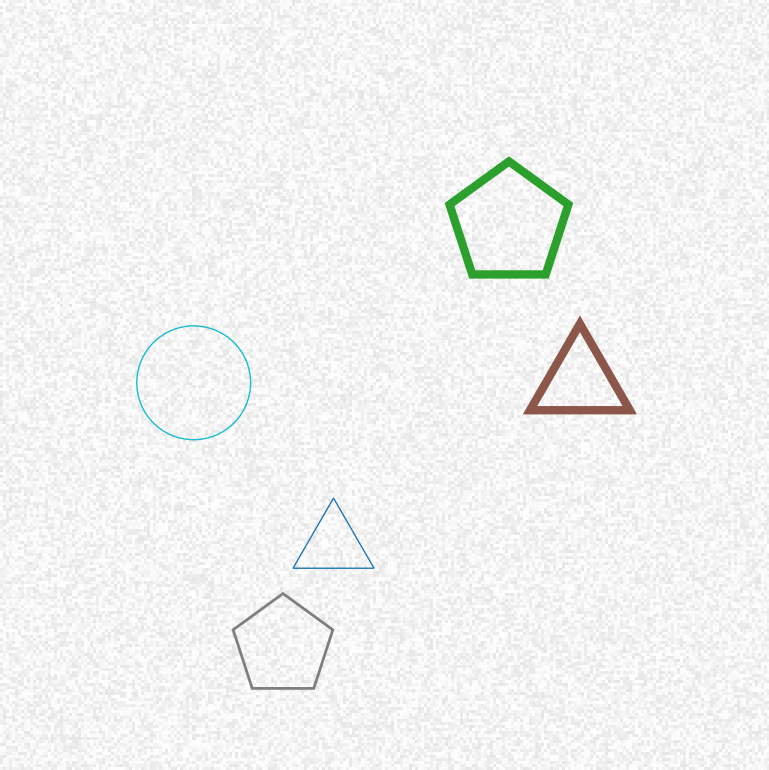[{"shape": "triangle", "thickness": 0.5, "radius": 0.3, "center": [0.433, 0.292]}, {"shape": "pentagon", "thickness": 3, "radius": 0.41, "center": [0.661, 0.709]}, {"shape": "triangle", "thickness": 3, "radius": 0.37, "center": [0.753, 0.505]}, {"shape": "pentagon", "thickness": 1, "radius": 0.34, "center": [0.368, 0.161]}, {"shape": "circle", "thickness": 0.5, "radius": 0.37, "center": [0.252, 0.503]}]